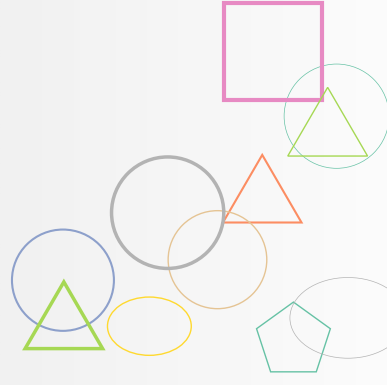[{"shape": "pentagon", "thickness": 1, "radius": 0.5, "center": [0.757, 0.115]}, {"shape": "circle", "thickness": 0.5, "radius": 0.68, "center": [0.869, 0.698]}, {"shape": "triangle", "thickness": 1.5, "radius": 0.59, "center": [0.677, 0.481]}, {"shape": "circle", "thickness": 1.5, "radius": 0.66, "center": [0.162, 0.272]}, {"shape": "square", "thickness": 3, "radius": 0.63, "center": [0.705, 0.867]}, {"shape": "triangle", "thickness": 2.5, "radius": 0.58, "center": [0.165, 0.152]}, {"shape": "triangle", "thickness": 1, "radius": 0.59, "center": [0.846, 0.654]}, {"shape": "oval", "thickness": 1, "radius": 0.54, "center": [0.385, 0.153]}, {"shape": "circle", "thickness": 1, "radius": 0.64, "center": [0.561, 0.326]}, {"shape": "oval", "thickness": 0.5, "radius": 0.75, "center": [0.898, 0.174]}, {"shape": "circle", "thickness": 2.5, "radius": 0.72, "center": [0.433, 0.448]}]